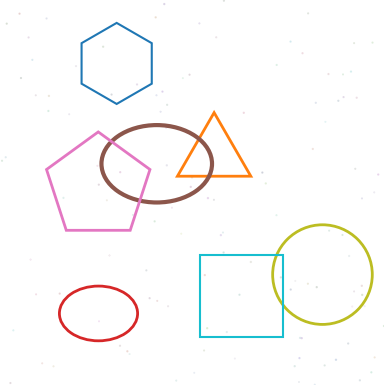[{"shape": "hexagon", "thickness": 1.5, "radius": 0.53, "center": [0.303, 0.835]}, {"shape": "triangle", "thickness": 2, "radius": 0.55, "center": [0.556, 0.597]}, {"shape": "oval", "thickness": 2, "radius": 0.51, "center": [0.256, 0.186]}, {"shape": "oval", "thickness": 3, "radius": 0.72, "center": [0.407, 0.575]}, {"shape": "pentagon", "thickness": 2, "radius": 0.71, "center": [0.255, 0.516]}, {"shape": "circle", "thickness": 2, "radius": 0.65, "center": [0.838, 0.287]}, {"shape": "square", "thickness": 1.5, "radius": 0.54, "center": [0.627, 0.232]}]